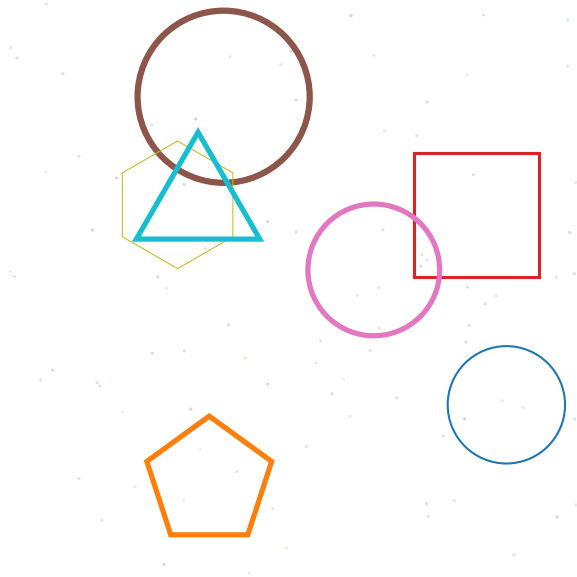[{"shape": "circle", "thickness": 1, "radius": 0.51, "center": [0.877, 0.298]}, {"shape": "pentagon", "thickness": 2.5, "radius": 0.57, "center": [0.362, 0.165]}, {"shape": "square", "thickness": 1.5, "radius": 0.54, "center": [0.825, 0.627]}, {"shape": "circle", "thickness": 3, "radius": 0.75, "center": [0.387, 0.832]}, {"shape": "circle", "thickness": 2.5, "radius": 0.57, "center": [0.647, 0.532]}, {"shape": "hexagon", "thickness": 0.5, "radius": 0.55, "center": [0.308, 0.644]}, {"shape": "triangle", "thickness": 2.5, "radius": 0.62, "center": [0.343, 0.647]}]